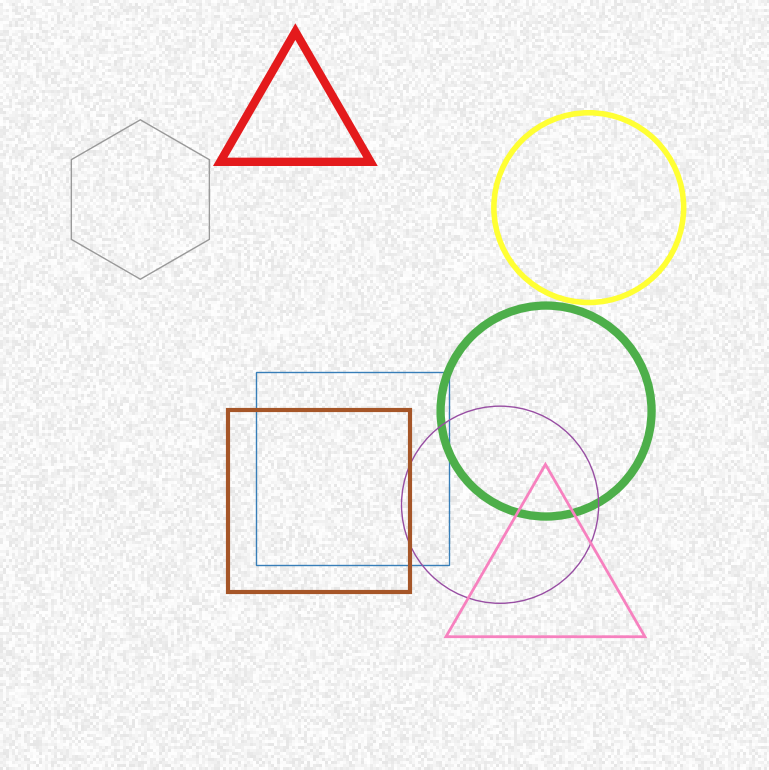[{"shape": "triangle", "thickness": 3, "radius": 0.56, "center": [0.384, 0.846]}, {"shape": "square", "thickness": 0.5, "radius": 0.63, "center": [0.458, 0.392]}, {"shape": "circle", "thickness": 3, "radius": 0.68, "center": [0.709, 0.466]}, {"shape": "circle", "thickness": 0.5, "radius": 0.64, "center": [0.649, 0.345]}, {"shape": "circle", "thickness": 2, "radius": 0.62, "center": [0.765, 0.73]}, {"shape": "square", "thickness": 1.5, "radius": 0.59, "center": [0.414, 0.349]}, {"shape": "triangle", "thickness": 1, "radius": 0.75, "center": [0.708, 0.248]}, {"shape": "hexagon", "thickness": 0.5, "radius": 0.52, "center": [0.182, 0.741]}]